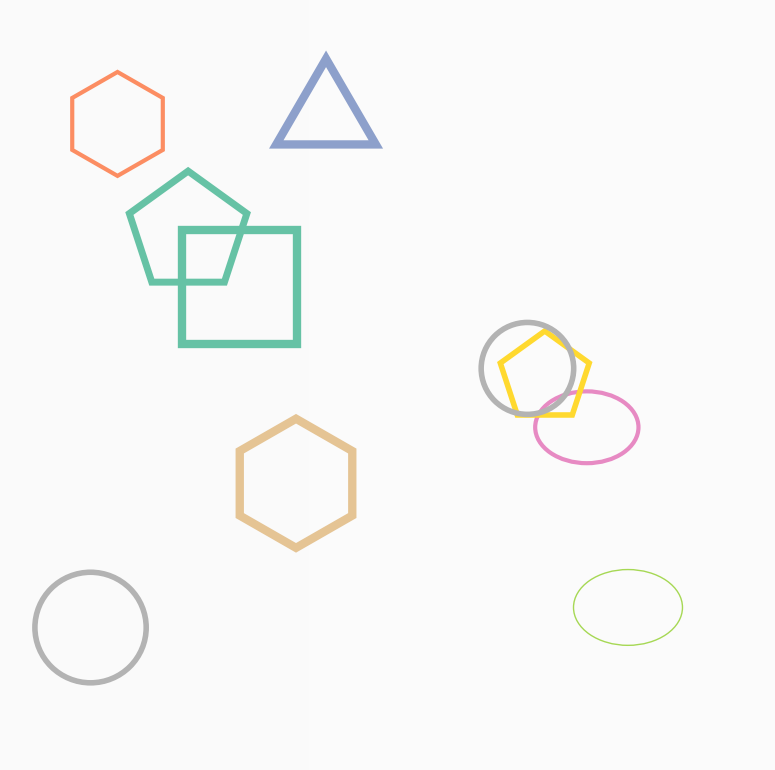[{"shape": "square", "thickness": 3, "radius": 0.37, "center": [0.309, 0.627]}, {"shape": "pentagon", "thickness": 2.5, "radius": 0.4, "center": [0.243, 0.698]}, {"shape": "hexagon", "thickness": 1.5, "radius": 0.34, "center": [0.152, 0.839]}, {"shape": "triangle", "thickness": 3, "radius": 0.37, "center": [0.421, 0.849]}, {"shape": "oval", "thickness": 1.5, "radius": 0.33, "center": [0.757, 0.445]}, {"shape": "oval", "thickness": 0.5, "radius": 0.35, "center": [0.81, 0.211]}, {"shape": "pentagon", "thickness": 2, "radius": 0.3, "center": [0.703, 0.51]}, {"shape": "hexagon", "thickness": 3, "radius": 0.42, "center": [0.382, 0.372]}, {"shape": "circle", "thickness": 2, "radius": 0.36, "center": [0.117, 0.185]}, {"shape": "circle", "thickness": 2, "radius": 0.3, "center": [0.681, 0.522]}]